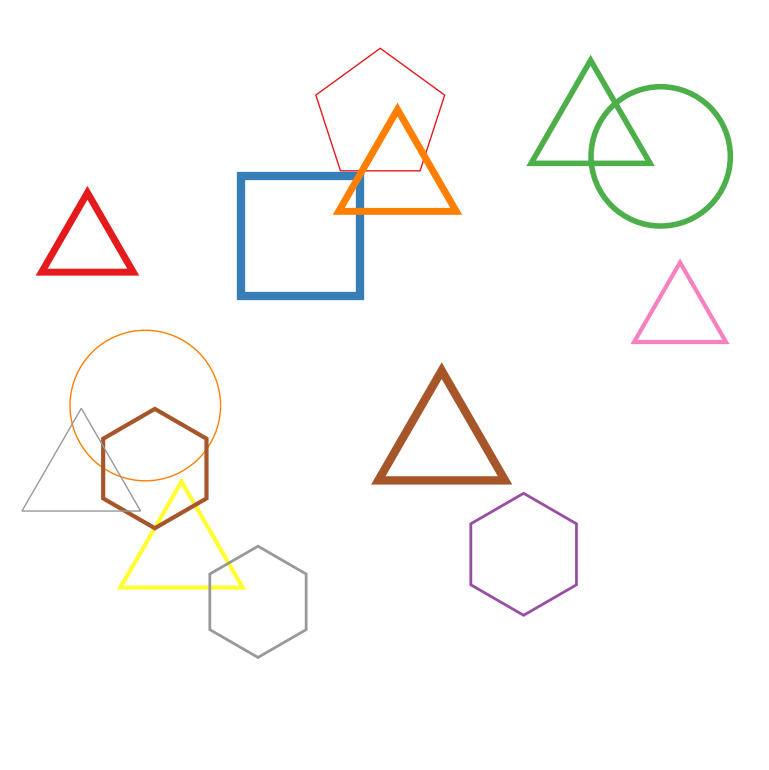[{"shape": "triangle", "thickness": 2.5, "radius": 0.34, "center": [0.114, 0.681]}, {"shape": "pentagon", "thickness": 0.5, "radius": 0.44, "center": [0.494, 0.849]}, {"shape": "square", "thickness": 3, "radius": 0.39, "center": [0.39, 0.693]}, {"shape": "circle", "thickness": 2, "radius": 0.45, "center": [0.858, 0.797]}, {"shape": "triangle", "thickness": 2, "radius": 0.45, "center": [0.767, 0.832]}, {"shape": "hexagon", "thickness": 1, "radius": 0.4, "center": [0.68, 0.28]}, {"shape": "triangle", "thickness": 2.5, "radius": 0.44, "center": [0.516, 0.77]}, {"shape": "circle", "thickness": 0.5, "radius": 0.49, "center": [0.189, 0.473]}, {"shape": "triangle", "thickness": 1.5, "radius": 0.46, "center": [0.236, 0.283]}, {"shape": "hexagon", "thickness": 1.5, "radius": 0.39, "center": [0.201, 0.391]}, {"shape": "triangle", "thickness": 3, "radius": 0.48, "center": [0.574, 0.424]}, {"shape": "triangle", "thickness": 1.5, "radius": 0.34, "center": [0.883, 0.59]}, {"shape": "triangle", "thickness": 0.5, "radius": 0.44, "center": [0.106, 0.381]}, {"shape": "hexagon", "thickness": 1, "radius": 0.36, "center": [0.335, 0.218]}]